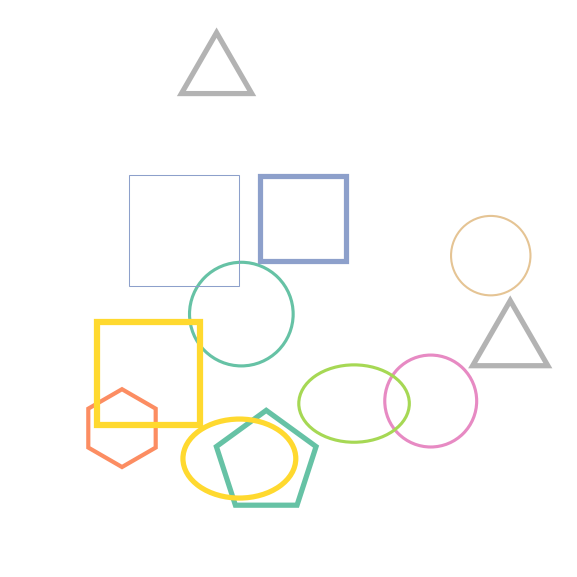[{"shape": "circle", "thickness": 1.5, "radius": 0.45, "center": [0.418, 0.455]}, {"shape": "pentagon", "thickness": 2.5, "radius": 0.45, "center": [0.461, 0.198]}, {"shape": "hexagon", "thickness": 2, "radius": 0.34, "center": [0.211, 0.258]}, {"shape": "square", "thickness": 2.5, "radius": 0.37, "center": [0.525, 0.621]}, {"shape": "square", "thickness": 0.5, "radius": 0.48, "center": [0.318, 0.6]}, {"shape": "circle", "thickness": 1.5, "radius": 0.4, "center": [0.746, 0.305]}, {"shape": "oval", "thickness": 1.5, "radius": 0.48, "center": [0.613, 0.3]}, {"shape": "square", "thickness": 3, "radius": 0.45, "center": [0.257, 0.352]}, {"shape": "oval", "thickness": 2.5, "radius": 0.49, "center": [0.414, 0.205]}, {"shape": "circle", "thickness": 1, "radius": 0.34, "center": [0.85, 0.556]}, {"shape": "triangle", "thickness": 2.5, "radius": 0.38, "center": [0.884, 0.403]}, {"shape": "triangle", "thickness": 2.5, "radius": 0.35, "center": [0.375, 0.872]}]